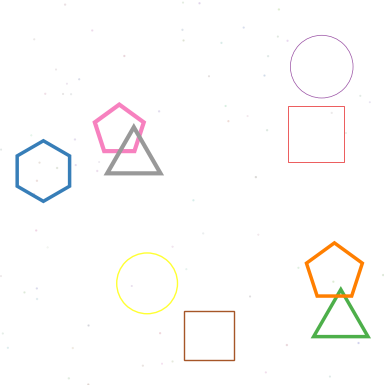[{"shape": "square", "thickness": 0.5, "radius": 0.37, "center": [0.82, 0.652]}, {"shape": "hexagon", "thickness": 2.5, "radius": 0.39, "center": [0.113, 0.556]}, {"shape": "triangle", "thickness": 2.5, "radius": 0.41, "center": [0.885, 0.166]}, {"shape": "circle", "thickness": 0.5, "radius": 0.41, "center": [0.836, 0.827]}, {"shape": "pentagon", "thickness": 2.5, "radius": 0.38, "center": [0.869, 0.293]}, {"shape": "circle", "thickness": 1, "radius": 0.39, "center": [0.382, 0.264]}, {"shape": "square", "thickness": 1, "radius": 0.32, "center": [0.543, 0.128]}, {"shape": "pentagon", "thickness": 3, "radius": 0.33, "center": [0.31, 0.662]}, {"shape": "triangle", "thickness": 3, "radius": 0.4, "center": [0.348, 0.59]}]